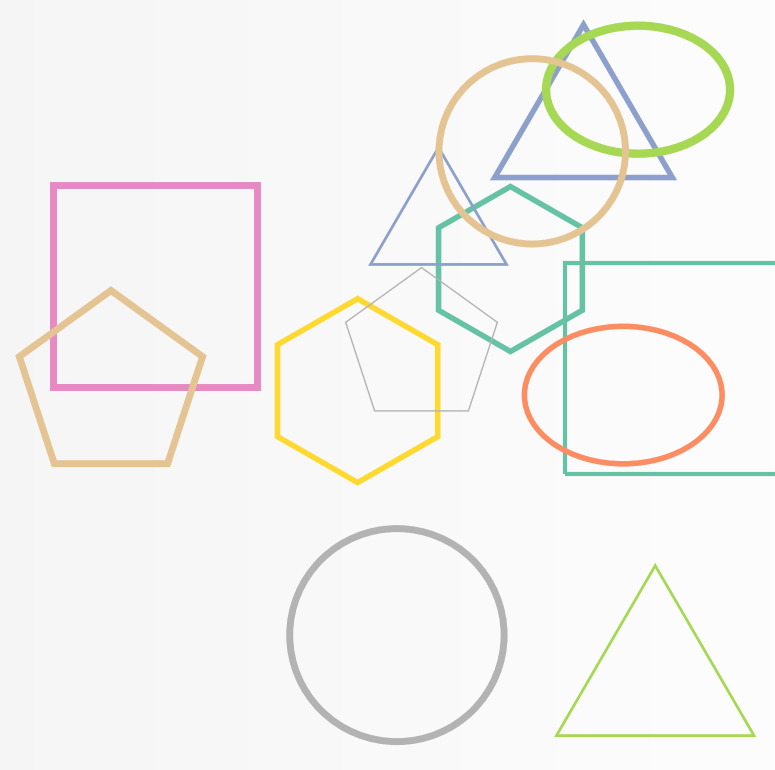[{"shape": "square", "thickness": 1.5, "radius": 0.68, "center": [0.867, 0.522]}, {"shape": "hexagon", "thickness": 2, "radius": 0.54, "center": [0.659, 0.651]}, {"shape": "oval", "thickness": 2, "radius": 0.64, "center": [0.804, 0.487]}, {"shape": "triangle", "thickness": 2, "radius": 0.66, "center": [0.753, 0.836]}, {"shape": "triangle", "thickness": 1, "radius": 0.51, "center": [0.566, 0.707]}, {"shape": "square", "thickness": 2.5, "radius": 0.66, "center": [0.2, 0.629]}, {"shape": "triangle", "thickness": 1, "radius": 0.74, "center": [0.845, 0.118]}, {"shape": "oval", "thickness": 3, "radius": 0.59, "center": [0.823, 0.884]}, {"shape": "hexagon", "thickness": 2, "radius": 0.6, "center": [0.461, 0.493]}, {"shape": "circle", "thickness": 2.5, "radius": 0.6, "center": [0.687, 0.803]}, {"shape": "pentagon", "thickness": 2.5, "radius": 0.62, "center": [0.143, 0.498]}, {"shape": "pentagon", "thickness": 0.5, "radius": 0.51, "center": [0.544, 0.55]}, {"shape": "circle", "thickness": 2.5, "radius": 0.69, "center": [0.512, 0.175]}]